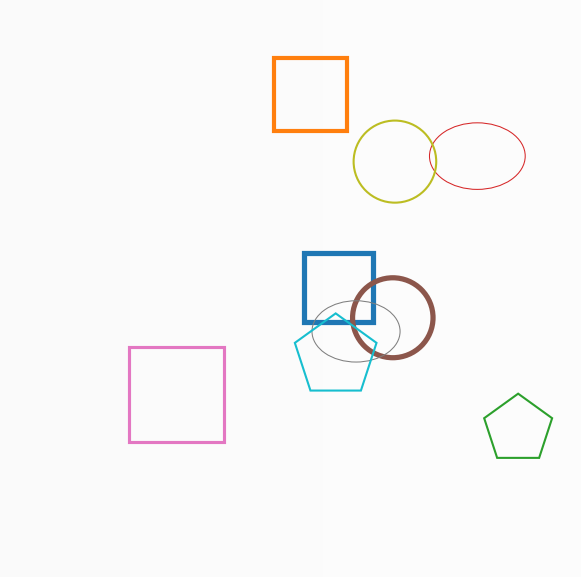[{"shape": "square", "thickness": 2.5, "radius": 0.3, "center": [0.582, 0.502]}, {"shape": "square", "thickness": 2, "radius": 0.32, "center": [0.534, 0.836]}, {"shape": "pentagon", "thickness": 1, "radius": 0.31, "center": [0.891, 0.256]}, {"shape": "oval", "thickness": 0.5, "radius": 0.41, "center": [0.821, 0.729]}, {"shape": "circle", "thickness": 2.5, "radius": 0.35, "center": [0.676, 0.449]}, {"shape": "square", "thickness": 1.5, "radius": 0.41, "center": [0.303, 0.316]}, {"shape": "oval", "thickness": 0.5, "radius": 0.38, "center": [0.613, 0.425]}, {"shape": "circle", "thickness": 1, "radius": 0.36, "center": [0.679, 0.719]}, {"shape": "pentagon", "thickness": 1, "radius": 0.37, "center": [0.578, 0.383]}]